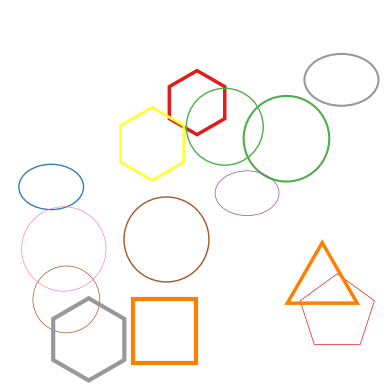[{"shape": "hexagon", "thickness": 2.5, "radius": 0.42, "center": [0.512, 0.733]}, {"shape": "pentagon", "thickness": 0.5, "radius": 0.51, "center": [0.876, 0.187]}, {"shape": "oval", "thickness": 1, "radius": 0.42, "center": [0.133, 0.514]}, {"shape": "circle", "thickness": 1.5, "radius": 0.56, "center": [0.744, 0.64]}, {"shape": "circle", "thickness": 1, "radius": 0.5, "center": [0.584, 0.671]}, {"shape": "oval", "thickness": 0.5, "radius": 0.42, "center": [0.642, 0.498]}, {"shape": "triangle", "thickness": 2.5, "radius": 0.52, "center": [0.837, 0.265]}, {"shape": "square", "thickness": 3, "radius": 0.41, "center": [0.428, 0.14]}, {"shape": "hexagon", "thickness": 2, "radius": 0.47, "center": [0.395, 0.626]}, {"shape": "circle", "thickness": 1, "radius": 0.55, "center": [0.432, 0.378]}, {"shape": "circle", "thickness": 0.5, "radius": 0.43, "center": [0.172, 0.222]}, {"shape": "circle", "thickness": 0.5, "radius": 0.55, "center": [0.166, 0.353]}, {"shape": "hexagon", "thickness": 3, "radius": 0.53, "center": [0.231, 0.118]}, {"shape": "oval", "thickness": 1.5, "radius": 0.48, "center": [0.887, 0.793]}]